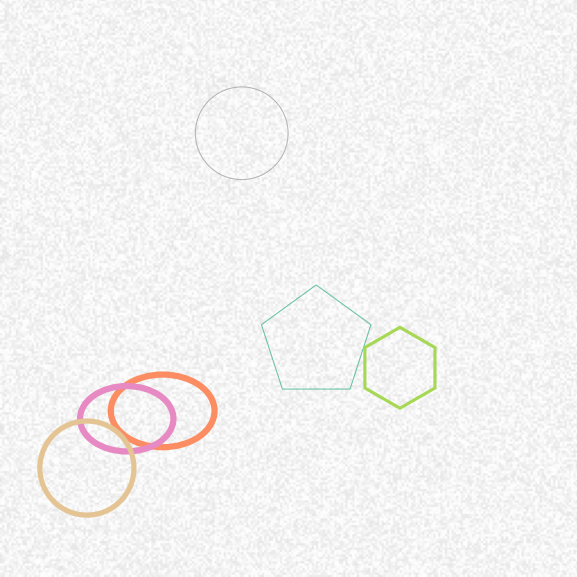[{"shape": "pentagon", "thickness": 0.5, "radius": 0.5, "center": [0.548, 0.406]}, {"shape": "oval", "thickness": 3, "radius": 0.45, "center": [0.282, 0.288]}, {"shape": "oval", "thickness": 3, "radius": 0.4, "center": [0.219, 0.274]}, {"shape": "hexagon", "thickness": 1.5, "radius": 0.35, "center": [0.692, 0.362]}, {"shape": "circle", "thickness": 2.5, "radius": 0.41, "center": [0.15, 0.189]}, {"shape": "circle", "thickness": 0.5, "radius": 0.4, "center": [0.419, 0.768]}]